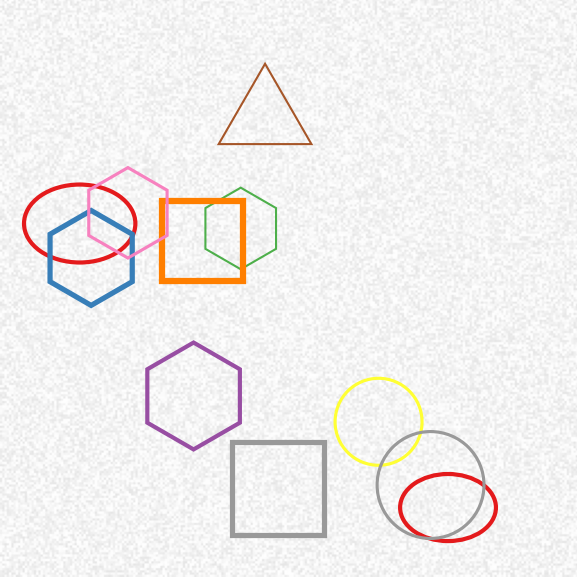[{"shape": "oval", "thickness": 2, "radius": 0.48, "center": [0.138, 0.612]}, {"shape": "oval", "thickness": 2, "radius": 0.41, "center": [0.776, 0.12]}, {"shape": "hexagon", "thickness": 2.5, "radius": 0.41, "center": [0.158, 0.552]}, {"shape": "hexagon", "thickness": 1, "radius": 0.35, "center": [0.417, 0.604]}, {"shape": "hexagon", "thickness": 2, "radius": 0.46, "center": [0.335, 0.313]}, {"shape": "square", "thickness": 3, "radius": 0.35, "center": [0.351, 0.582]}, {"shape": "circle", "thickness": 1.5, "radius": 0.38, "center": [0.656, 0.269]}, {"shape": "triangle", "thickness": 1, "radius": 0.46, "center": [0.459, 0.796]}, {"shape": "hexagon", "thickness": 1.5, "radius": 0.39, "center": [0.222, 0.631]}, {"shape": "circle", "thickness": 1.5, "radius": 0.46, "center": [0.746, 0.159]}, {"shape": "square", "thickness": 2.5, "radius": 0.4, "center": [0.482, 0.153]}]